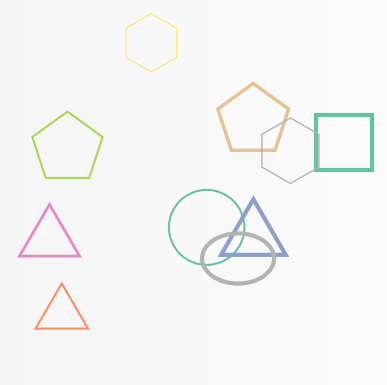[{"shape": "circle", "thickness": 1.5, "radius": 0.49, "center": [0.533, 0.409]}, {"shape": "square", "thickness": 3, "radius": 0.36, "center": [0.888, 0.629]}, {"shape": "triangle", "thickness": 1.5, "radius": 0.39, "center": [0.159, 0.186]}, {"shape": "triangle", "thickness": 3, "radius": 0.48, "center": [0.654, 0.386]}, {"shape": "triangle", "thickness": 2, "radius": 0.45, "center": [0.128, 0.38]}, {"shape": "pentagon", "thickness": 1.5, "radius": 0.48, "center": [0.174, 0.615]}, {"shape": "hexagon", "thickness": 0.5, "radius": 0.38, "center": [0.391, 0.889]}, {"shape": "pentagon", "thickness": 2.5, "radius": 0.48, "center": [0.653, 0.687]}, {"shape": "hexagon", "thickness": 1, "radius": 0.42, "center": [0.749, 0.609]}, {"shape": "oval", "thickness": 3, "radius": 0.46, "center": [0.614, 0.329]}]